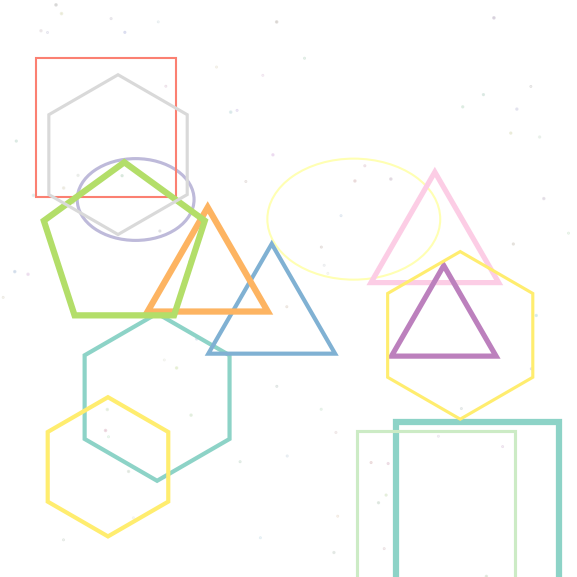[{"shape": "square", "thickness": 3, "radius": 0.7, "center": [0.827, 0.128]}, {"shape": "hexagon", "thickness": 2, "radius": 0.72, "center": [0.272, 0.311]}, {"shape": "oval", "thickness": 1, "radius": 0.75, "center": [0.613, 0.62]}, {"shape": "oval", "thickness": 1.5, "radius": 0.51, "center": [0.235, 0.654]}, {"shape": "square", "thickness": 1, "radius": 0.61, "center": [0.184, 0.778]}, {"shape": "triangle", "thickness": 2, "radius": 0.63, "center": [0.47, 0.45]}, {"shape": "triangle", "thickness": 3, "radius": 0.6, "center": [0.36, 0.52]}, {"shape": "pentagon", "thickness": 3, "radius": 0.73, "center": [0.215, 0.572]}, {"shape": "triangle", "thickness": 2.5, "radius": 0.64, "center": [0.753, 0.574]}, {"shape": "hexagon", "thickness": 1.5, "radius": 0.69, "center": [0.204, 0.731]}, {"shape": "triangle", "thickness": 2.5, "radius": 0.52, "center": [0.768, 0.435]}, {"shape": "square", "thickness": 1.5, "radius": 0.68, "center": [0.754, 0.115]}, {"shape": "hexagon", "thickness": 1.5, "radius": 0.73, "center": [0.797, 0.418]}, {"shape": "hexagon", "thickness": 2, "radius": 0.6, "center": [0.187, 0.191]}]